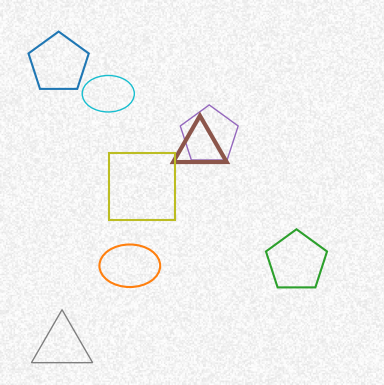[{"shape": "pentagon", "thickness": 1.5, "radius": 0.41, "center": [0.152, 0.836]}, {"shape": "oval", "thickness": 1.5, "radius": 0.39, "center": [0.337, 0.31]}, {"shape": "pentagon", "thickness": 1.5, "radius": 0.42, "center": [0.77, 0.321]}, {"shape": "pentagon", "thickness": 1, "radius": 0.4, "center": [0.543, 0.648]}, {"shape": "triangle", "thickness": 3, "radius": 0.4, "center": [0.519, 0.619]}, {"shape": "triangle", "thickness": 1, "radius": 0.46, "center": [0.161, 0.104]}, {"shape": "square", "thickness": 1.5, "radius": 0.43, "center": [0.368, 0.516]}, {"shape": "oval", "thickness": 1, "radius": 0.34, "center": [0.281, 0.757]}]